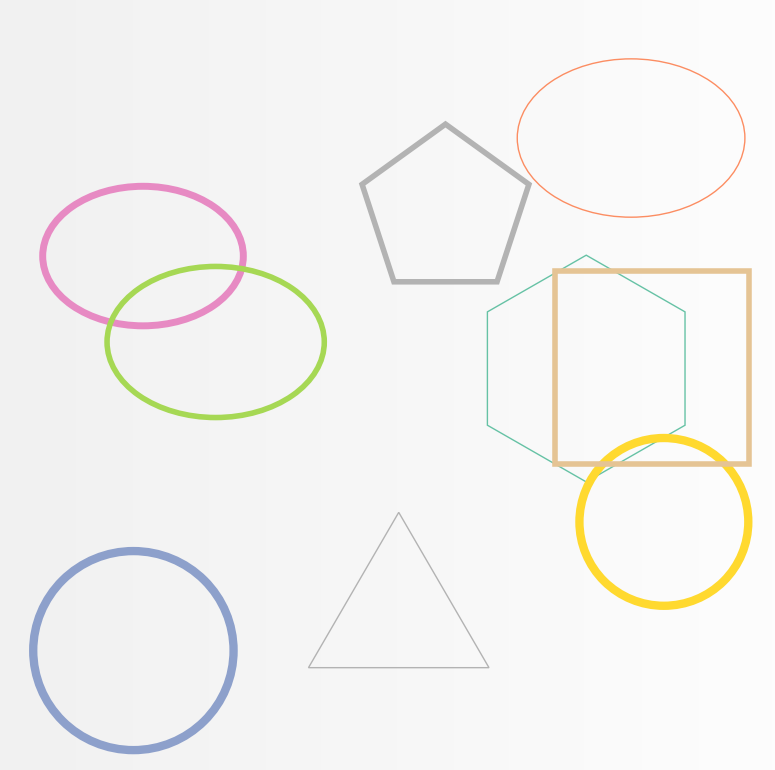[{"shape": "hexagon", "thickness": 0.5, "radius": 0.74, "center": [0.756, 0.521]}, {"shape": "oval", "thickness": 0.5, "radius": 0.73, "center": [0.814, 0.821]}, {"shape": "circle", "thickness": 3, "radius": 0.65, "center": [0.172, 0.155]}, {"shape": "oval", "thickness": 2.5, "radius": 0.65, "center": [0.185, 0.667]}, {"shape": "oval", "thickness": 2, "radius": 0.7, "center": [0.278, 0.556]}, {"shape": "circle", "thickness": 3, "radius": 0.54, "center": [0.857, 0.322]}, {"shape": "square", "thickness": 2, "radius": 0.63, "center": [0.842, 0.523]}, {"shape": "triangle", "thickness": 0.5, "radius": 0.67, "center": [0.514, 0.2]}, {"shape": "pentagon", "thickness": 2, "radius": 0.57, "center": [0.575, 0.726]}]